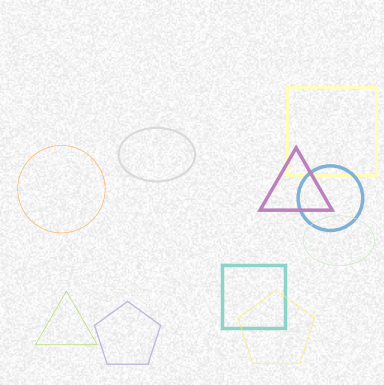[{"shape": "square", "thickness": 2.5, "radius": 0.41, "center": [0.659, 0.229]}, {"shape": "square", "thickness": 2, "radius": 0.57, "center": [0.861, 0.66]}, {"shape": "pentagon", "thickness": 1, "radius": 0.45, "center": [0.331, 0.127]}, {"shape": "circle", "thickness": 2.5, "radius": 0.42, "center": [0.858, 0.485]}, {"shape": "circle", "thickness": 0.5, "radius": 0.57, "center": [0.16, 0.509]}, {"shape": "triangle", "thickness": 0.5, "radius": 0.46, "center": [0.172, 0.151]}, {"shape": "oval", "thickness": 1.5, "radius": 0.5, "center": [0.407, 0.598]}, {"shape": "triangle", "thickness": 2.5, "radius": 0.54, "center": [0.769, 0.508]}, {"shape": "oval", "thickness": 0.5, "radius": 0.46, "center": [0.88, 0.375]}, {"shape": "pentagon", "thickness": 0.5, "radius": 0.52, "center": [0.718, 0.141]}]